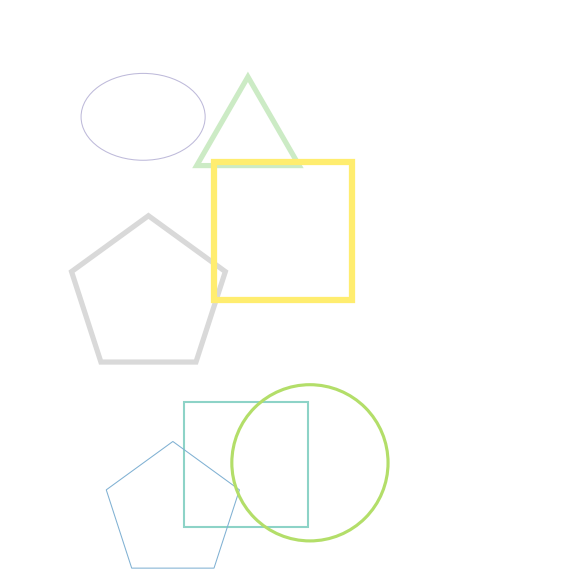[{"shape": "square", "thickness": 1, "radius": 0.54, "center": [0.426, 0.195]}, {"shape": "oval", "thickness": 0.5, "radius": 0.54, "center": [0.248, 0.797]}, {"shape": "pentagon", "thickness": 0.5, "radius": 0.61, "center": [0.299, 0.113]}, {"shape": "circle", "thickness": 1.5, "radius": 0.68, "center": [0.537, 0.198]}, {"shape": "pentagon", "thickness": 2.5, "radius": 0.7, "center": [0.257, 0.486]}, {"shape": "triangle", "thickness": 2.5, "radius": 0.51, "center": [0.429, 0.764]}, {"shape": "square", "thickness": 3, "radius": 0.6, "center": [0.49, 0.599]}]